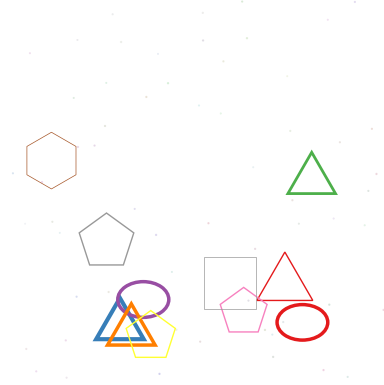[{"shape": "triangle", "thickness": 1, "radius": 0.42, "center": [0.74, 0.261]}, {"shape": "oval", "thickness": 2.5, "radius": 0.33, "center": [0.786, 0.163]}, {"shape": "triangle", "thickness": 3, "radius": 0.36, "center": [0.312, 0.155]}, {"shape": "triangle", "thickness": 2, "radius": 0.36, "center": [0.81, 0.533]}, {"shape": "oval", "thickness": 2.5, "radius": 0.33, "center": [0.372, 0.222]}, {"shape": "triangle", "thickness": 2.5, "radius": 0.36, "center": [0.341, 0.139]}, {"shape": "pentagon", "thickness": 1, "radius": 0.34, "center": [0.392, 0.126]}, {"shape": "hexagon", "thickness": 0.5, "radius": 0.37, "center": [0.134, 0.583]}, {"shape": "pentagon", "thickness": 1, "radius": 0.32, "center": [0.633, 0.19]}, {"shape": "square", "thickness": 0.5, "radius": 0.34, "center": [0.597, 0.264]}, {"shape": "pentagon", "thickness": 1, "radius": 0.37, "center": [0.277, 0.372]}]